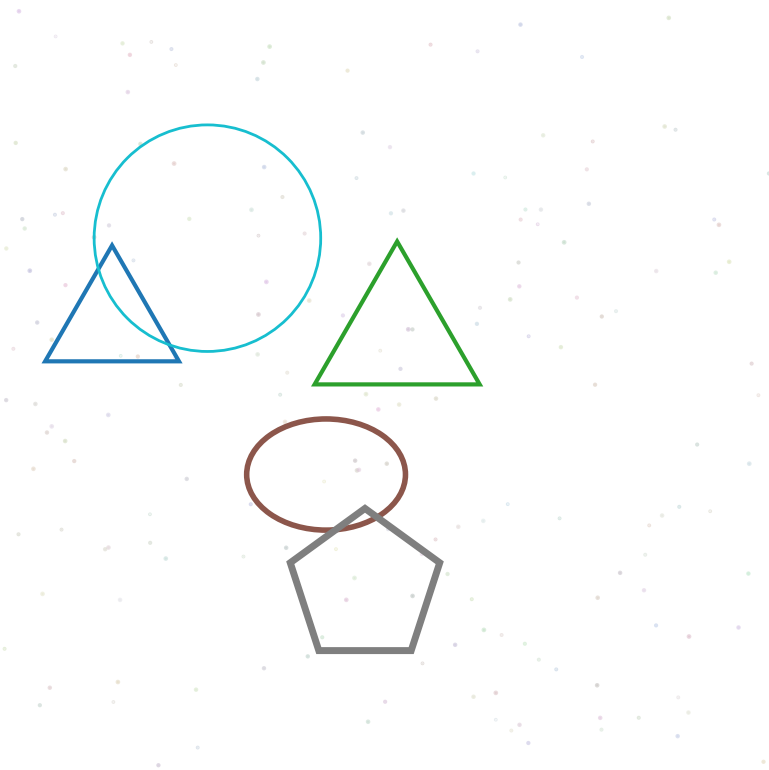[{"shape": "triangle", "thickness": 1.5, "radius": 0.5, "center": [0.146, 0.581]}, {"shape": "triangle", "thickness": 1.5, "radius": 0.62, "center": [0.516, 0.563]}, {"shape": "oval", "thickness": 2, "radius": 0.52, "center": [0.423, 0.384]}, {"shape": "pentagon", "thickness": 2.5, "radius": 0.51, "center": [0.474, 0.238]}, {"shape": "circle", "thickness": 1, "radius": 0.74, "center": [0.269, 0.691]}]